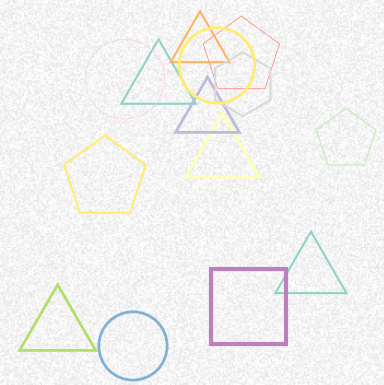[{"shape": "triangle", "thickness": 1.5, "radius": 0.53, "center": [0.808, 0.292]}, {"shape": "triangle", "thickness": 1.5, "radius": 0.56, "center": [0.412, 0.786]}, {"shape": "triangle", "thickness": 2, "radius": 0.55, "center": [0.578, 0.596]}, {"shape": "triangle", "thickness": 2, "radius": 0.48, "center": [0.539, 0.704]}, {"shape": "pentagon", "thickness": 0.5, "radius": 0.52, "center": [0.627, 0.854]}, {"shape": "circle", "thickness": 2, "radius": 0.44, "center": [0.345, 0.101]}, {"shape": "triangle", "thickness": 1.5, "radius": 0.44, "center": [0.52, 0.883]}, {"shape": "triangle", "thickness": 2, "radius": 0.57, "center": [0.15, 0.147]}, {"shape": "circle", "thickness": 0.5, "radius": 0.52, "center": [0.324, 0.794]}, {"shape": "hexagon", "thickness": 1.5, "radius": 0.41, "center": [0.63, 0.781]}, {"shape": "square", "thickness": 3, "radius": 0.49, "center": [0.646, 0.204]}, {"shape": "pentagon", "thickness": 1, "radius": 0.41, "center": [0.899, 0.637]}, {"shape": "pentagon", "thickness": 1.5, "radius": 0.55, "center": [0.273, 0.537]}, {"shape": "circle", "thickness": 2, "radius": 0.49, "center": [0.563, 0.83]}]